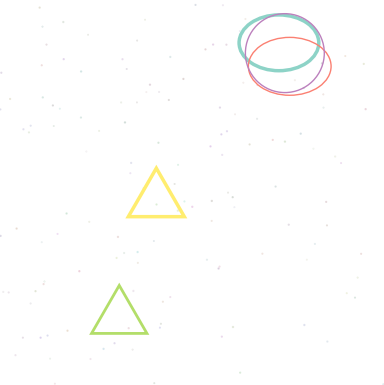[{"shape": "oval", "thickness": 2.5, "radius": 0.52, "center": [0.725, 0.889]}, {"shape": "oval", "thickness": 1, "radius": 0.54, "center": [0.753, 0.828]}, {"shape": "triangle", "thickness": 2, "radius": 0.42, "center": [0.31, 0.176]}, {"shape": "circle", "thickness": 1, "radius": 0.51, "center": [0.74, 0.862]}, {"shape": "triangle", "thickness": 2.5, "radius": 0.42, "center": [0.406, 0.479]}]